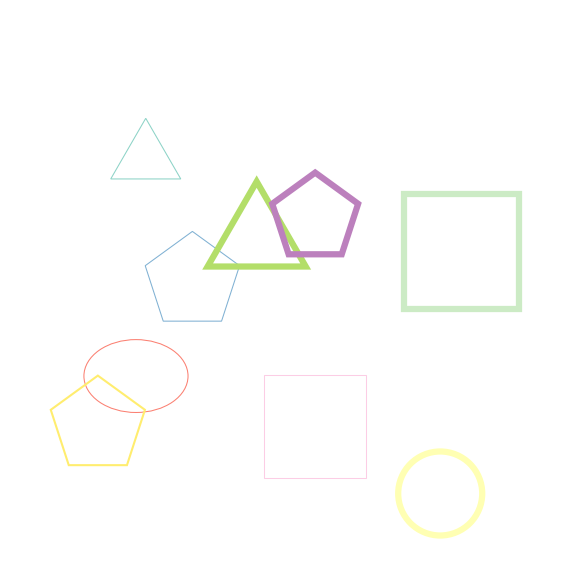[{"shape": "triangle", "thickness": 0.5, "radius": 0.35, "center": [0.252, 0.724]}, {"shape": "circle", "thickness": 3, "radius": 0.36, "center": [0.762, 0.145]}, {"shape": "oval", "thickness": 0.5, "radius": 0.45, "center": [0.235, 0.348]}, {"shape": "pentagon", "thickness": 0.5, "radius": 0.43, "center": [0.333, 0.513]}, {"shape": "triangle", "thickness": 3, "radius": 0.49, "center": [0.444, 0.587]}, {"shape": "square", "thickness": 0.5, "radius": 0.44, "center": [0.546, 0.261]}, {"shape": "pentagon", "thickness": 3, "radius": 0.39, "center": [0.546, 0.622]}, {"shape": "square", "thickness": 3, "radius": 0.5, "center": [0.799, 0.564]}, {"shape": "pentagon", "thickness": 1, "radius": 0.43, "center": [0.169, 0.263]}]